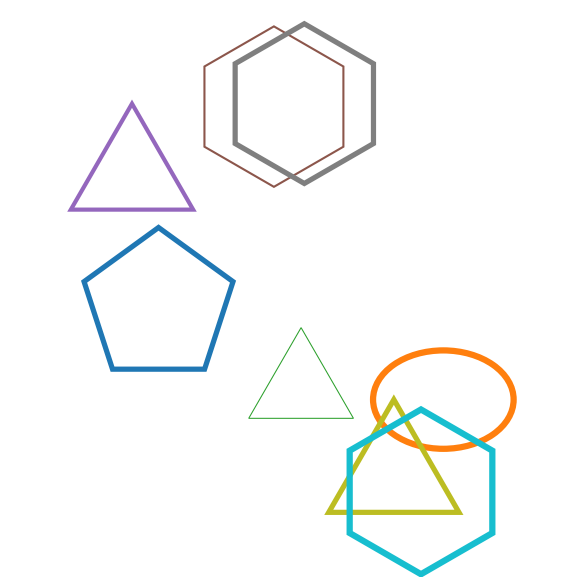[{"shape": "pentagon", "thickness": 2.5, "radius": 0.68, "center": [0.275, 0.47]}, {"shape": "oval", "thickness": 3, "radius": 0.61, "center": [0.768, 0.307]}, {"shape": "triangle", "thickness": 0.5, "radius": 0.52, "center": [0.521, 0.327]}, {"shape": "triangle", "thickness": 2, "radius": 0.61, "center": [0.229, 0.697]}, {"shape": "hexagon", "thickness": 1, "radius": 0.69, "center": [0.474, 0.815]}, {"shape": "hexagon", "thickness": 2.5, "radius": 0.69, "center": [0.527, 0.82]}, {"shape": "triangle", "thickness": 2.5, "radius": 0.65, "center": [0.682, 0.177]}, {"shape": "hexagon", "thickness": 3, "radius": 0.71, "center": [0.729, 0.147]}]